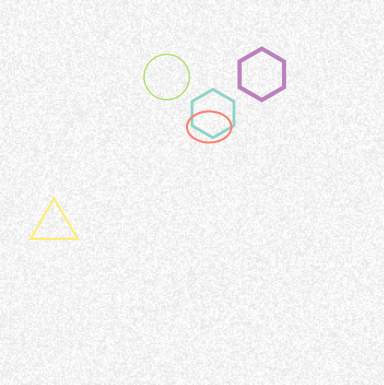[{"shape": "hexagon", "thickness": 2, "radius": 0.31, "center": [0.553, 0.705]}, {"shape": "oval", "thickness": 1.5, "radius": 0.29, "center": [0.543, 0.67]}, {"shape": "circle", "thickness": 1, "radius": 0.29, "center": [0.433, 0.8]}, {"shape": "hexagon", "thickness": 3, "radius": 0.33, "center": [0.68, 0.807]}, {"shape": "triangle", "thickness": 1.5, "radius": 0.35, "center": [0.14, 0.415]}]